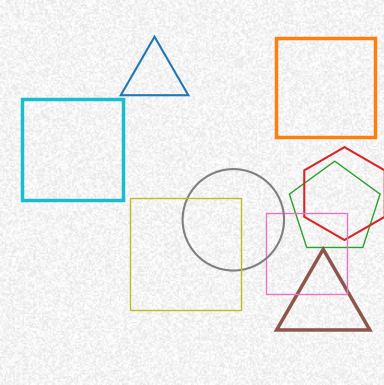[{"shape": "triangle", "thickness": 1.5, "radius": 0.51, "center": [0.401, 0.803]}, {"shape": "square", "thickness": 2.5, "radius": 0.64, "center": [0.845, 0.773]}, {"shape": "pentagon", "thickness": 1, "radius": 0.62, "center": [0.869, 0.457]}, {"shape": "hexagon", "thickness": 1.5, "radius": 0.6, "center": [0.895, 0.497]}, {"shape": "triangle", "thickness": 2.5, "radius": 0.7, "center": [0.84, 0.213]}, {"shape": "square", "thickness": 1, "radius": 0.53, "center": [0.796, 0.342]}, {"shape": "circle", "thickness": 1.5, "radius": 0.66, "center": [0.606, 0.429]}, {"shape": "square", "thickness": 1, "radius": 0.72, "center": [0.481, 0.34]}, {"shape": "square", "thickness": 2.5, "radius": 0.66, "center": [0.188, 0.611]}]